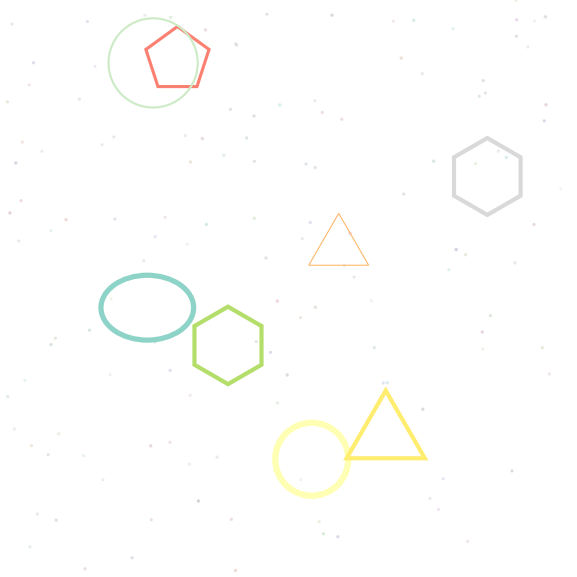[{"shape": "oval", "thickness": 2.5, "radius": 0.4, "center": [0.255, 0.466]}, {"shape": "circle", "thickness": 3, "radius": 0.32, "center": [0.54, 0.204]}, {"shape": "pentagon", "thickness": 1.5, "radius": 0.29, "center": [0.307, 0.896]}, {"shape": "triangle", "thickness": 0.5, "radius": 0.3, "center": [0.587, 0.57]}, {"shape": "hexagon", "thickness": 2, "radius": 0.34, "center": [0.395, 0.401]}, {"shape": "hexagon", "thickness": 2, "radius": 0.33, "center": [0.844, 0.694]}, {"shape": "circle", "thickness": 1, "radius": 0.39, "center": [0.265, 0.89]}, {"shape": "triangle", "thickness": 2, "radius": 0.39, "center": [0.668, 0.245]}]